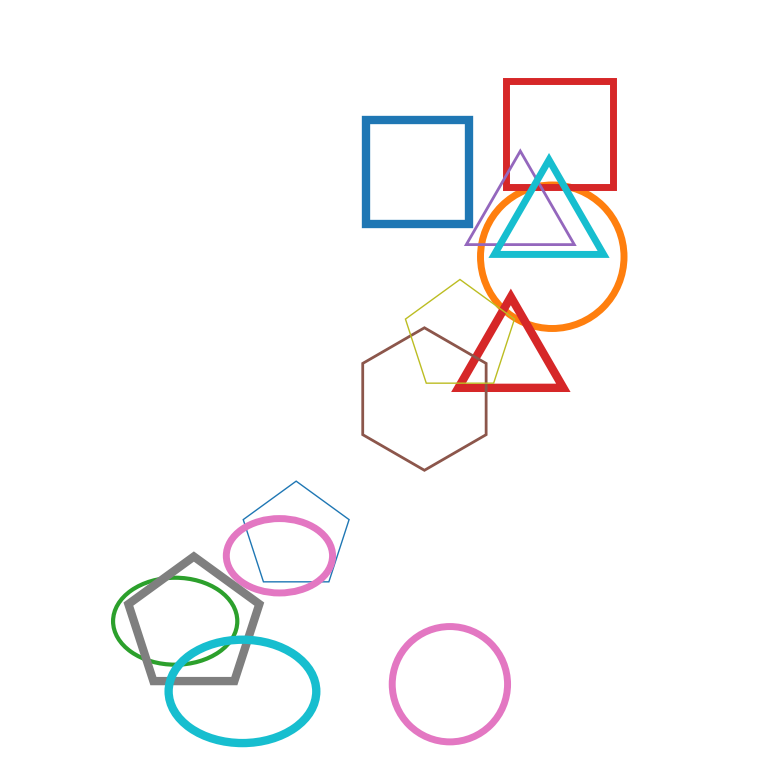[{"shape": "square", "thickness": 3, "radius": 0.34, "center": [0.542, 0.776]}, {"shape": "pentagon", "thickness": 0.5, "radius": 0.36, "center": [0.385, 0.303]}, {"shape": "circle", "thickness": 2.5, "radius": 0.47, "center": [0.717, 0.667]}, {"shape": "oval", "thickness": 1.5, "radius": 0.4, "center": [0.228, 0.193]}, {"shape": "square", "thickness": 2.5, "radius": 0.35, "center": [0.726, 0.826]}, {"shape": "triangle", "thickness": 3, "radius": 0.39, "center": [0.663, 0.536]}, {"shape": "triangle", "thickness": 1, "radius": 0.4, "center": [0.676, 0.723]}, {"shape": "hexagon", "thickness": 1, "radius": 0.46, "center": [0.551, 0.482]}, {"shape": "oval", "thickness": 2.5, "radius": 0.34, "center": [0.363, 0.278]}, {"shape": "circle", "thickness": 2.5, "radius": 0.37, "center": [0.584, 0.111]}, {"shape": "pentagon", "thickness": 3, "radius": 0.45, "center": [0.252, 0.188]}, {"shape": "pentagon", "thickness": 0.5, "radius": 0.37, "center": [0.597, 0.563]}, {"shape": "oval", "thickness": 3, "radius": 0.48, "center": [0.315, 0.102]}, {"shape": "triangle", "thickness": 2.5, "radius": 0.41, "center": [0.713, 0.711]}]